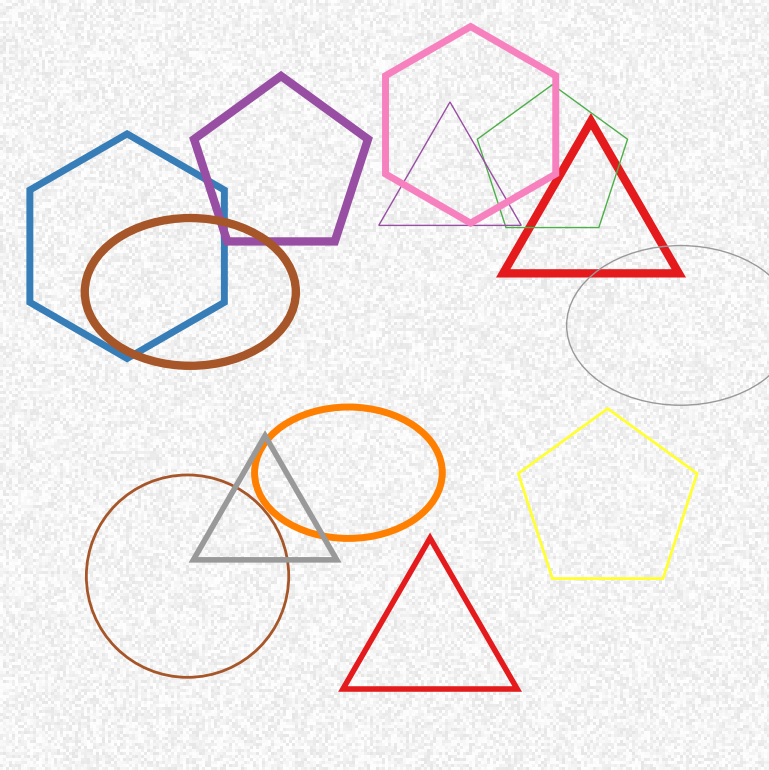[{"shape": "triangle", "thickness": 3, "radius": 0.66, "center": [0.767, 0.711]}, {"shape": "triangle", "thickness": 2, "radius": 0.65, "center": [0.559, 0.171]}, {"shape": "hexagon", "thickness": 2.5, "radius": 0.73, "center": [0.165, 0.68]}, {"shape": "pentagon", "thickness": 0.5, "radius": 0.51, "center": [0.717, 0.787]}, {"shape": "pentagon", "thickness": 3, "radius": 0.59, "center": [0.365, 0.783]}, {"shape": "triangle", "thickness": 0.5, "radius": 0.53, "center": [0.584, 0.761]}, {"shape": "oval", "thickness": 2.5, "radius": 0.61, "center": [0.453, 0.386]}, {"shape": "pentagon", "thickness": 1, "radius": 0.61, "center": [0.789, 0.347]}, {"shape": "circle", "thickness": 1, "radius": 0.66, "center": [0.244, 0.252]}, {"shape": "oval", "thickness": 3, "radius": 0.69, "center": [0.247, 0.621]}, {"shape": "hexagon", "thickness": 2.5, "radius": 0.64, "center": [0.611, 0.838]}, {"shape": "oval", "thickness": 0.5, "radius": 0.74, "center": [0.884, 0.577]}, {"shape": "triangle", "thickness": 2, "radius": 0.54, "center": [0.344, 0.327]}]